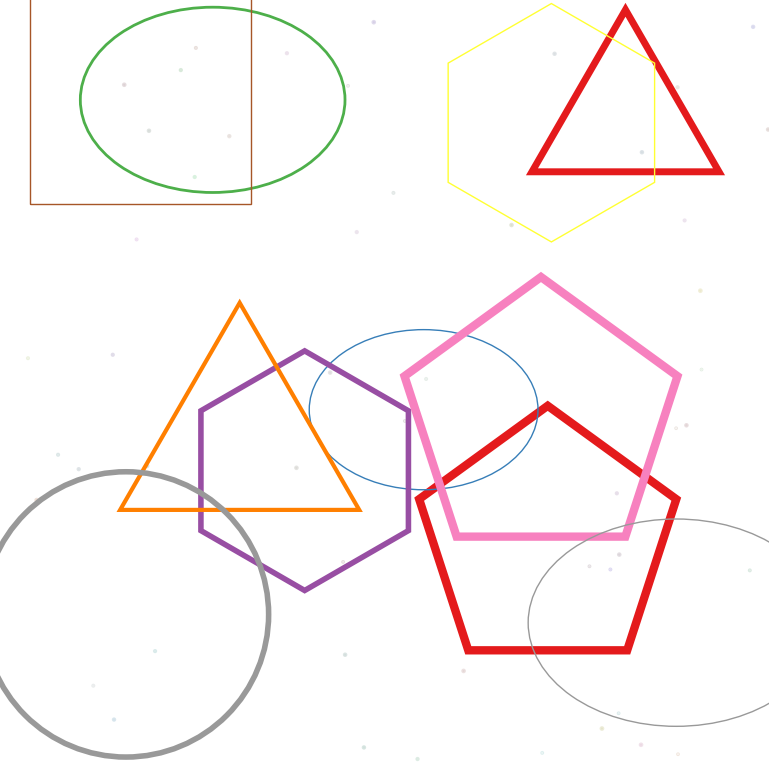[{"shape": "pentagon", "thickness": 3, "radius": 0.88, "center": [0.711, 0.297]}, {"shape": "triangle", "thickness": 2.5, "radius": 0.7, "center": [0.812, 0.847]}, {"shape": "oval", "thickness": 0.5, "radius": 0.74, "center": [0.55, 0.468]}, {"shape": "oval", "thickness": 1, "radius": 0.86, "center": [0.276, 0.87]}, {"shape": "hexagon", "thickness": 2, "radius": 0.78, "center": [0.396, 0.389]}, {"shape": "triangle", "thickness": 1.5, "radius": 0.9, "center": [0.311, 0.427]}, {"shape": "hexagon", "thickness": 0.5, "radius": 0.77, "center": [0.716, 0.841]}, {"shape": "square", "thickness": 0.5, "radius": 0.72, "center": [0.183, 0.879]}, {"shape": "pentagon", "thickness": 3, "radius": 0.93, "center": [0.703, 0.454]}, {"shape": "circle", "thickness": 2, "radius": 0.93, "center": [0.164, 0.202]}, {"shape": "oval", "thickness": 0.5, "radius": 0.96, "center": [0.878, 0.191]}]